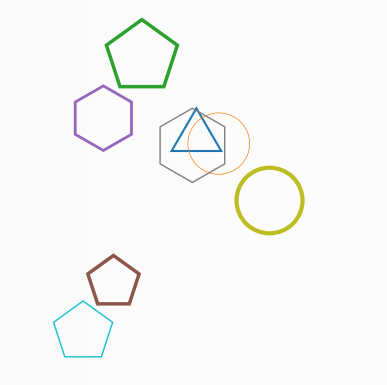[{"shape": "triangle", "thickness": 1.5, "radius": 0.37, "center": [0.507, 0.645]}, {"shape": "circle", "thickness": 0.5, "radius": 0.4, "center": [0.565, 0.627]}, {"shape": "pentagon", "thickness": 2.5, "radius": 0.48, "center": [0.366, 0.853]}, {"shape": "hexagon", "thickness": 2, "radius": 0.42, "center": [0.267, 0.693]}, {"shape": "pentagon", "thickness": 2.5, "radius": 0.35, "center": [0.293, 0.267]}, {"shape": "hexagon", "thickness": 1, "radius": 0.48, "center": [0.497, 0.622]}, {"shape": "circle", "thickness": 3, "radius": 0.43, "center": [0.696, 0.479]}, {"shape": "pentagon", "thickness": 1, "radius": 0.4, "center": [0.214, 0.138]}]